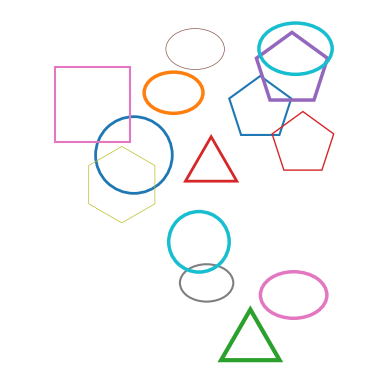[{"shape": "pentagon", "thickness": 1.5, "radius": 0.42, "center": [0.676, 0.718]}, {"shape": "circle", "thickness": 2, "radius": 0.5, "center": [0.348, 0.597]}, {"shape": "oval", "thickness": 2.5, "radius": 0.38, "center": [0.451, 0.759]}, {"shape": "triangle", "thickness": 3, "radius": 0.44, "center": [0.65, 0.108]}, {"shape": "triangle", "thickness": 2, "radius": 0.38, "center": [0.548, 0.568]}, {"shape": "pentagon", "thickness": 1, "radius": 0.42, "center": [0.787, 0.626]}, {"shape": "pentagon", "thickness": 2.5, "radius": 0.49, "center": [0.758, 0.819]}, {"shape": "oval", "thickness": 0.5, "radius": 0.38, "center": [0.507, 0.873]}, {"shape": "square", "thickness": 1.5, "radius": 0.49, "center": [0.24, 0.728]}, {"shape": "oval", "thickness": 2.5, "radius": 0.43, "center": [0.763, 0.234]}, {"shape": "oval", "thickness": 1.5, "radius": 0.35, "center": [0.537, 0.265]}, {"shape": "hexagon", "thickness": 0.5, "radius": 0.5, "center": [0.316, 0.52]}, {"shape": "circle", "thickness": 2.5, "radius": 0.39, "center": [0.517, 0.372]}, {"shape": "oval", "thickness": 2.5, "radius": 0.48, "center": [0.768, 0.874]}]